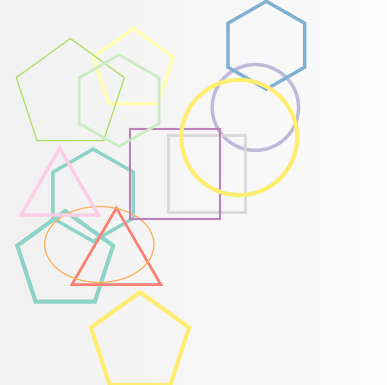[{"shape": "hexagon", "thickness": 2.5, "radius": 0.6, "center": [0.24, 0.493]}, {"shape": "pentagon", "thickness": 3, "radius": 0.65, "center": [0.168, 0.322]}, {"shape": "pentagon", "thickness": 2.5, "radius": 0.54, "center": [0.344, 0.818]}, {"shape": "circle", "thickness": 2.5, "radius": 0.56, "center": [0.659, 0.721]}, {"shape": "triangle", "thickness": 2, "radius": 0.66, "center": [0.3, 0.327]}, {"shape": "hexagon", "thickness": 2.5, "radius": 0.57, "center": [0.687, 0.882]}, {"shape": "oval", "thickness": 1, "radius": 0.7, "center": [0.256, 0.365]}, {"shape": "pentagon", "thickness": 1, "radius": 0.73, "center": [0.182, 0.753]}, {"shape": "triangle", "thickness": 2.5, "radius": 0.58, "center": [0.154, 0.499]}, {"shape": "square", "thickness": 2, "radius": 0.5, "center": [0.533, 0.549]}, {"shape": "square", "thickness": 1.5, "radius": 0.58, "center": [0.452, 0.548]}, {"shape": "hexagon", "thickness": 2, "radius": 0.59, "center": [0.308, 0.739]}, {"shape": "pentagon", "thickness": 3, "radius": 0.67, "center": [0.361, 0.108]}, {"shape": "circle", "thickness": 3, "radius": 0.75, "center": [0.618, 0.643]}]